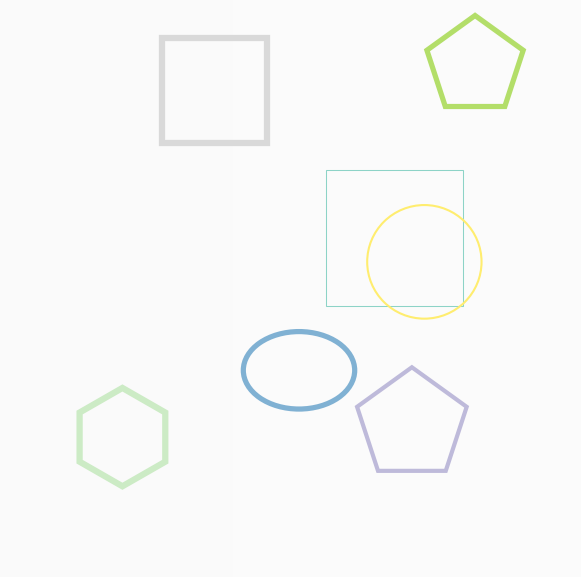[{"shape": "square", "thickness": 0.5, "radius": 0.59, "center": [0.678, 0.587]}, {"shape": "pentagon", "thickness": 2, "radius": 0.5, "center": [0.709, 0.264]}, {"shape": "oval", "thickness": 2.5, "radius": 0.48, "center": [0.514, 0.358]}, {"shape": "pentagon", "thickness": 2.5, "radius": 0.44, "center": [0.817, 0.885]}, {"shape": "square", "thickness": 3, "radius": 0.45, "center": [0.368, 0.843]}, {"shape": "hexagon", "thickness": 3, "radius": 0.43, "center": [0.211, 0.242]}, {"shape": "circle", "thickness": 1, "radius": 0.49, "center": [0.73, 0.546]}]